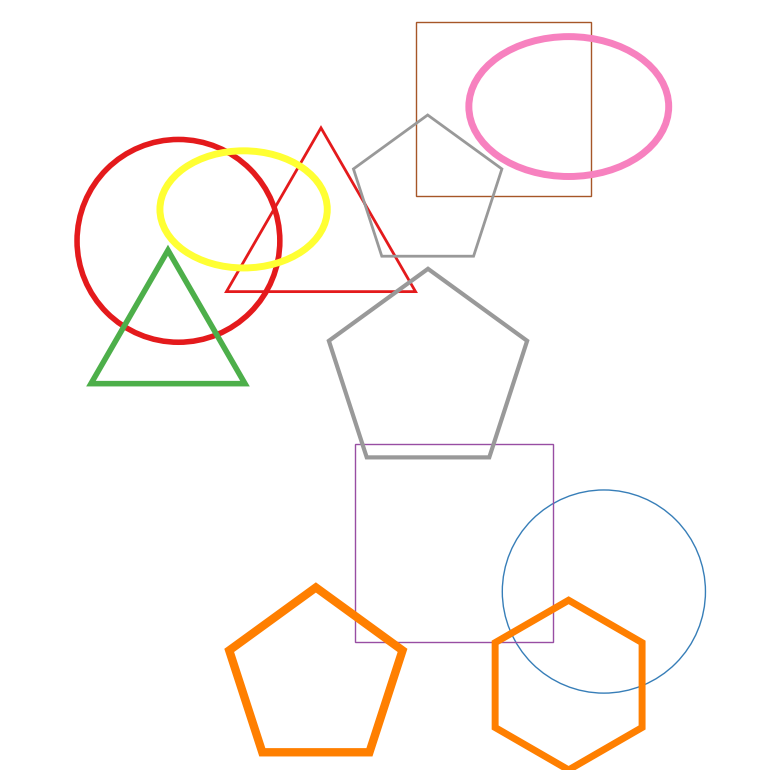[{"shape": "triangle", "thickness": 1, "radius": 0.71, "center": [0.417, 0.692]}, {"shape": "circle", "thickness": 2, "radius": 0.66, "center": [0.232, 0.687]}, {"shape": "circle", "thickness": 0.5, "radius": 0.66, "center": [0.784, 0.232]}, {"shape": "triangle", "thickness": 2, "radius": 0.58, "center": [0.218, 0.559]}, {"shape": "square", "thickness": 0.5, "radius": 0.64, "center": [0.59, 0.295]}, {"shape": "hexagon", "thickness": 2.5, "radius": 0.55, "center": [0.738, 0.11]}, {"shape": "pentagon", "thickness": 3, "radius": 0.59, "center": [0.41, 0.119]}, {"shape": "oval", "thickness": 2.5, "radius": 0.54, "center": [0.316, 0.728]}, {"shape": "square", "thickness": 0.5, "radius": 0.57, "center": [0.654, 0.858]}, {"shape": "oval", "thickness": 2.5, "radius": 0.65, "center": [0.739, 0.862]}, {"shape": "pentagon", "thickness": 1, "radius": 0.51, "center": [0.555, 0.749]}, {"shape": "pentagon", "thickness": 1.5, "radius": 0.68, "center": [0.556, 0.516]}]